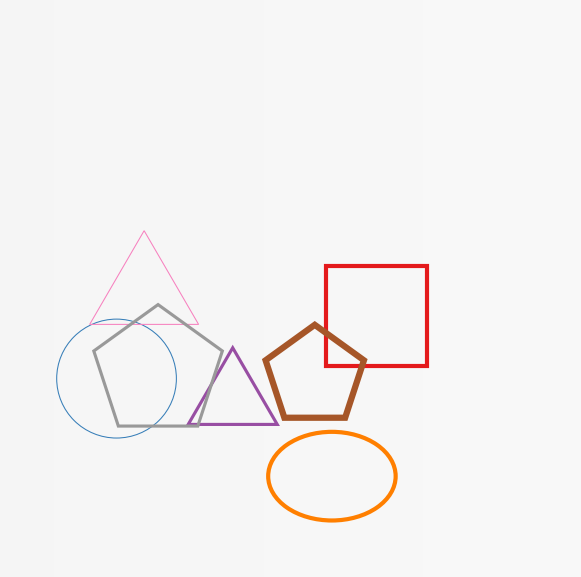[{"shape": "square", "thickness": 2, "radius": 0.43, "center": [0.647, 0.452]}, {"shape": "circle", "thickness": 0.5, "radius": 0.51, "center": [0.2, 0.344]}, {"shape": "triangle", "thickness": 1.5, "radius": 0.44, "center": [0.4, 0.308]}, {"shape": "oval", "thickness": 2, "radius": 0.55, "center": [0.571, 0.175]}, {"shape": "pentagon", "thickness": 3, "radius": 0.44, "center": [0.542, 0.348]}, {"shape": "triangle", "thickness": 0.5, "radius": 0.54, "center": [0.248, 0.492]}, {"shape": "pentagon", "thickness": 1.5, "radius": 0.58, "center": [0.272, 0.355]}]